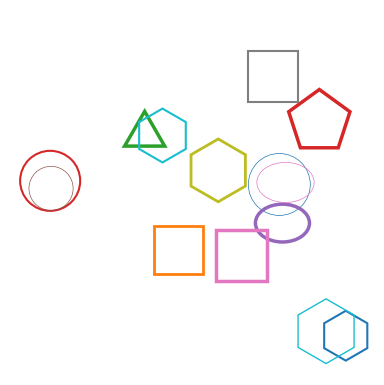[{"shape": "hexagon", "thickness": 1.5, "radius": 0.32, "center": [0.898, 0.128]}, {"shape": "circle", "thickness": 0.5, "radius": 0.4, "center": [0.725, 0.521]}, {"shape": "square", "thickness": 2, "radius": 0.32, "center": [0.464, 0.35]}, {"shape": "triangle", "thickness": 2.5, "radius": 0.3, "center": [0.376, 0.651]}, {"shape": "pentagon", "thickness": 2.5, "radius": 0.42, "center": [0.829, 0.684]}, {"shape": "circle", "thickness": 1.5, "radius": 0.39, "center": [0.13, 0.53]}, {"shape": "oval", "thickness": 2.5, "radius": 0.35, "center": [0.734, 0.421]}, {"shape": "circle", "thickness": 0.5, "radius": 0.29, "center": [0.133, 0.511]}, {"shape": "oval", "thickness": 0.5, "radius": 0.37, "center": [0.742, 0.526]}, {"shape": "square", "thickness": 2.5, "radius": 0.33, "center": [0.627, 0.335]}, {"shape": "square", "thickness": 1.5, "radius": 0.33, "center": [0.709, 0.802]}, {"shape": "hexagon", "thickness": 2, "radius": 0.41, "center": [0.567, 0.557]}, {"shape": "hexagon", "thickness": 1, "radius": 0.42, "center": [0.847, 0.14]}, {"shape": "hexagon", "thickness": 1.5, "radius": 0.35, "center": [0.422, 0.648]}]